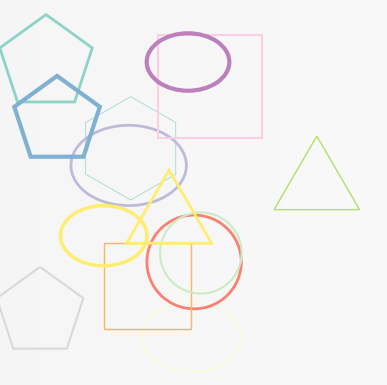[{"shape": "hexagon", "thickness": 0.5, "radius": 0.67, "center": [0.337, 0.615]}, {"shape": "pentagon", "thickness": 2, "radius": 0.63, "center": [0.119, 0.837]}, {"shape": "oval", "thickness": 0.5, "radius": 0.64, "center": [0.494, 0.125]}, {"shape": "oval", "thickness": 2, "radius": 0.74, "center": [0.332, 0.57]}, {"shape": "circle", "thickness": 2, "radius": 0.61, "center": [0.501, 0.32]}, {"shape": "pentagon", "thickness": 3, "radius": 0.58, "center": [0.147, 0.687]}, {"shape": "square", "thickness": 1, "radius": 0.56, "center": [0.38, 0.257]}, {"shape": "triangle", "thickness": 1, "radius": 0.64, "center": [0.818, 0.519]}, {"shape": "square", "thickness": 1.5, "radius": 0.67, "center": [0.543, 0.776]}, {"shape": "pentagon", "thickness": 1.5, "radius": 0.59, "center": [0.103, 0.189]}, {"shape": "oval", "thickness": 3, "radius": 0.53, "center": [0.485, 0.839]}, {"shape": "circle", "thickness": 1.5, "radius": 0.53, "center": [0.518, 0.343]}, {"shape": "triangle", "thickness": 2, "radius": 0.63, "center": [0.436, 0.432]}, {"shape": "oval", "thickness": 2.5, "radius": 0.56, "center": [0.268, 0.388]}]